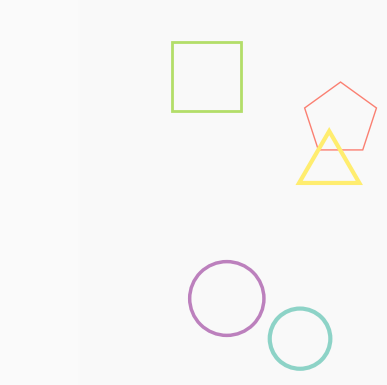[{"shape": "circle", "thickness": 3, "radius": 0.39, "center": [0.774, 0.12]}, {"shape": "pentagon", "thickness": 1, "radius": 0.49, "center": [0.879, 0.689]}, {"shape": "square", "thickness": 2, "radius": 0.45, "center": [0.533, 0.802]}, {"shape": "circle", "thickness": 2.5, "radius": 0.48, "center": [0.585, 0.225]}, {"shape": "triangle", "thickness": 3, "radius": 0.45, "center": [0.85, 0.57]}]